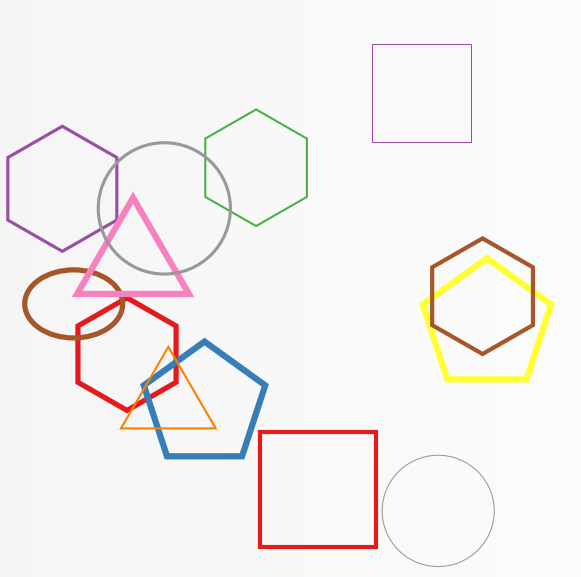[{"shape": "hexagon", "thickness": 2.5, "radius": 0.49, "center": [0.219, 0.386]}, {"shape": "square", "thickness": 2, "radius": 0.5, "center": [0.546, 0.151]}, {"shape": "pentagon", "thickness": 3, "radius": 0.55, "center": [0.352, 0.298]}, {"shape": "hexagon", "thickness": 1, "radius": 0.5, "center": [0.441, 0.709]}, {"shape": "hexagon", "thickness": 1.5, "radius": 0.54, "center": [0.107, 0.672]}, {"shape": "square", "thickness": 0.5, "radius": 0.43, "center": [0.725, 0.838]}, {"shape": "triangle", "thickness": 1, "radius": 0.47, "center": [0.29, 0.304]}, {"shape": "pentagon", "thickness": 3, "radius": 0.58, "center": [0.838, 0.436]}, {"shape": "hexagon", "thickness": 2, "radius": 0.5, "center": [0.83, 0.486]}, {"shape": "oval", "thickness": 2.5, "radius": 0.42, "center": [0.127, 0.473]}, {"shape": "triangle", "thickness": 3, "radius": 0.56, "center": [0.229, 0.546]}, {"shape": "circle", "thickness": 0.5, "radius": 0.48, "center": [0.754, 0.114]}, {"shape": "circle", "thickness": 1.5, "radius": 0.57, "center": [0.283, 0.638]}]